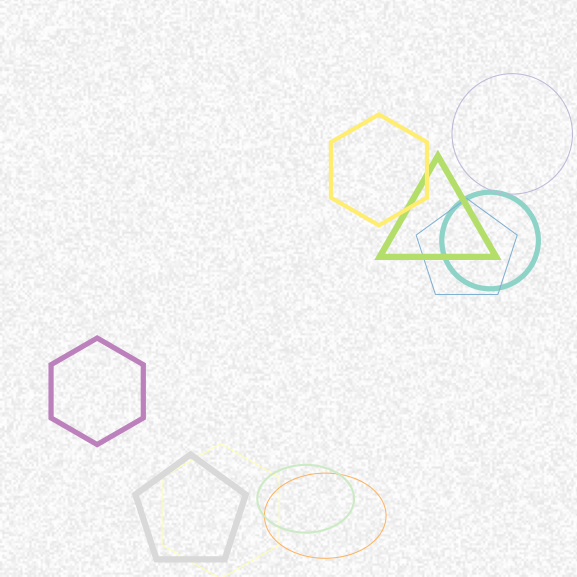[{"shape": "circle", "thickness": 2.5, "radius": 0.42, "center": [0.849, 0.583]}, {"shape": "hexagon", "thickness": 0.5, "radius": 0.59, "center": [0.382, 0.114]}, {"shape": "circle", "thickness": 0.5, "radius": 0.52, "center": [0.887, 0.767]}, {"shape": "pentagon", "thickness": 0.5, "radius": 0.46, "center": [0.808, 0.564]}, {"shape": "oval", "thickness": 0.5, "radius": 0.53, "center": [0.563, 0.106]}, {"shape": "triangle", "thickness": 3, "radius": 0.58, "center": [0.758, 0.613]}, {"shape": "pentagon", "thickness": 3, "radius": 0.5, "center": [0.33, 0.112]}, {"shape": "hexagon", "thickness": 2.5, "radius": 0.46, "center": [0.168, 0.322]}, {"shape": "oval", "thickness": 1, "radius": 0.42, "center": [0.529, 0.136]}, {"shape": "hexagon", "thickness": 2, "radius": 0.48, "center": [0.656, 0.705]}]